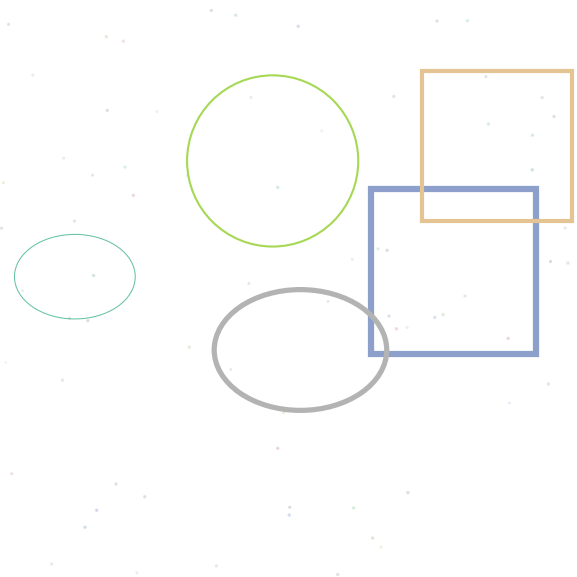[{"shape": "oval", "thickness": 0.5, "radius": 0.52, "center": [0.13, 0.52]}, {"shape": "square", "thickness": 3, "radius": 0.72, "center": [0.786, 0.528]}, {"shape": "circle", "thickness": 1, "radius": 0.74, "center": [0.472, 0.72]}, {"shape": "square", "thickness": 2, "radius": 0.65, "center": [0.861, 0.746]}, {"shape": "oval", "thickness": 2.5, "radius": 0.75, "center": [0.52, 0.393]}]